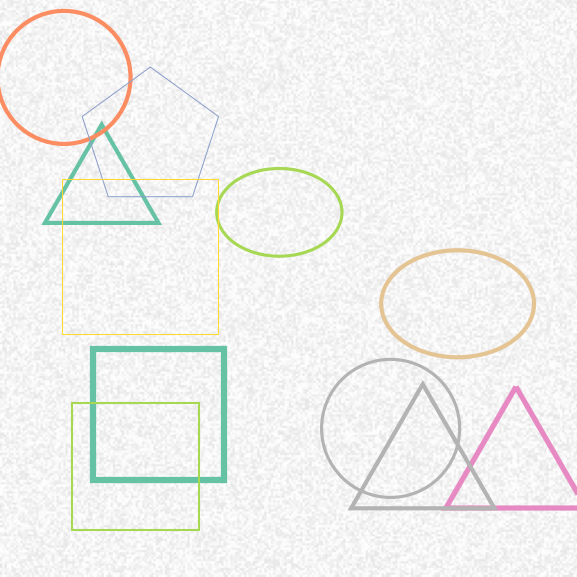[{"shape": "triangle", "thickness": 2, "radius": 0.57, "center": [0.176, 0.67]}, {"shape": "square", "thickness": 3, "radius": 0.57, "center": [0.275, 0.281]}, {"shape": "circle", "thickness": 2, "radius": 0.58, "center": [0.111, 0.865]}, {"shape": "pentagon", "thickness": 0.5, "radius": 0.62, "center": [0.26, 0.759]}, {"shape": "triangle", "thickness": 2.5, "radius": 0.7, "center": [0.893, 0.189]}, {"shape": "square", "thickness": 1, "radius": 0.55, "center": [0.235, 0.192]}, {"shape": "oval", "thickness": 1.5, "radius": 0.54, "center": [0.484, 0.631]}, {"shape": "square", "thickness": 0.5, "radius": 0.67, "center": [0.242, 0.555]}, {"shape": "oval", "thickness": 2, "radius": 0.66, "center": [0.792, 0.473]}, {"shape": "triangle", "thickness": 2, "radius": 0.72, "center": [0.732, 0.191]}, {"shape": "circle", "thickness": 1.5, "radius": 0.6, "center": [0.676, 0.257]}]